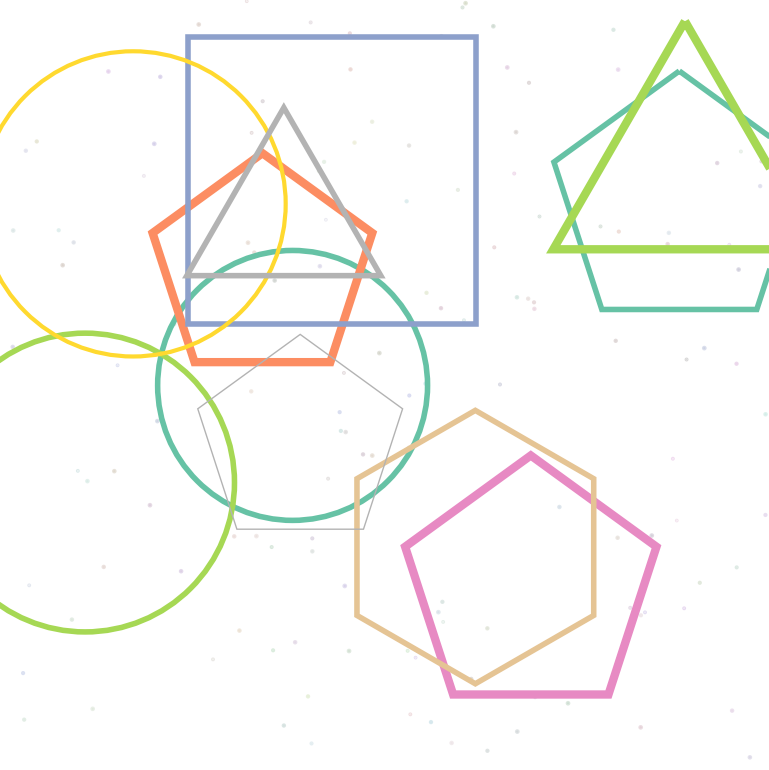[{"shape": "pentagon", "thickness": 2, "radius": 0.86, "center": [0.882, 0.737]}, {"shape": "circle", "thickness": 2, "radius": 0.88, "center": [0.38, 0.499]}, {"shape": "pentagon", "thickness": 3, "radius": 0.75, "center": [0.341, 0.651]}, {"shape": "square", "thickness": 2, "radius": 0.93, "center": [0.431, 0.765]}, {"shape": "pentagon", "thickness": 3, "radius": 0.86, "center": [0.689, 0.237]}, {"shape": "circle", "thickness": 2, "radius": 0.97, "center": [0.111, 0.373]}, {"shape": "triangle", "thickness": 3, "radius": 0.99, "center": [0.89, 0.775]}, {"shape": "circle", "thickness": 1.5, "radius": 0.99, "center": [0.173, 0.735]}, {"shape": "hexagon", "thickness": 2, "radius": 0.89, "center": [0.617, 0.29]}, {"shape": "triangle", "thickness": 2, "radius": 0.73, "center": [0.369, 0.715]}, {"shape": "pentagon", "thickness": 0.5, "radius": 0.7, "center": [0.39, 0.426]}]